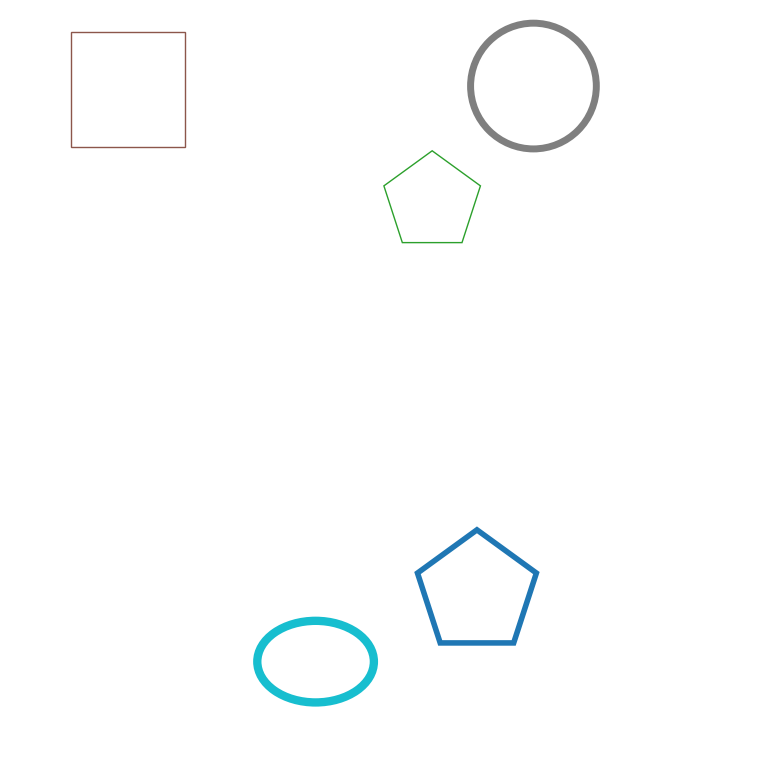[{"shape": "pentagon", "thickness": 2, "radius": 0.41, "center": [0.619, 0.231]}, {"shape": "pentagon", "thickness": 0.5, "radius": 0.33, "center": [0.561, 0.738]}, {"shape": "square", "thickness": 0.5, "radius": 0.37, "center": [0.167, 0.884]}, {"shape": "circle", "thickness": 2.5, "radius": 0.41, "center": [0.693, 0.888]}, {"shape": "oval", "thickness": 3, "radius": 0.38, "center": [0.41, 0.141]}]